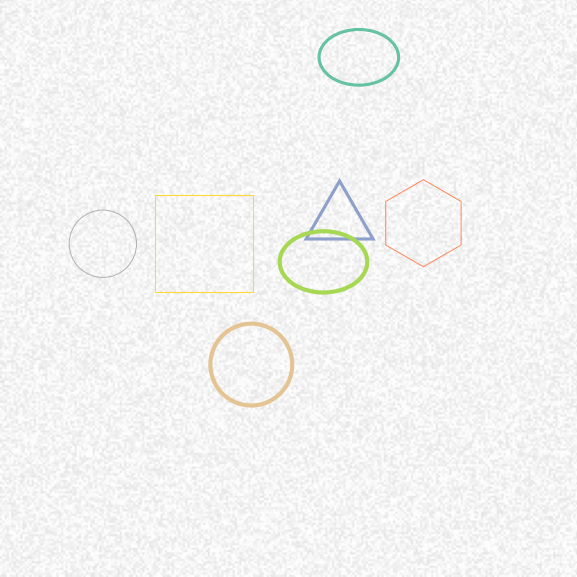[{"shape": "oval", "thickness": 1.5, "radius": 0.34, "center": [0.621, 0.9]}, {"shape": "hexagon", "thickness": 0.5, "radius": 0.38, "center": [0.733, 0.613]}, {"shape": "triangle", "thickness": 1.5, "radius": 0.33, "center": [0.588, 0.619]}, {"shape": "oval", "thickness": 2, "radius": 0.38, "center": [0.56, 0.546]}, {"shape": "square", "thickness": 0.5, "radius": 0.42, "center": [0.353, 0.578]}, {"shape": "circle", "thickness": 2, "radius": 0.35, "center": [0.435, 0.368]}, {"shape": "circle", "thickness": 0.5, "radius": 0.29, "center": [0.178, 0.577]}]